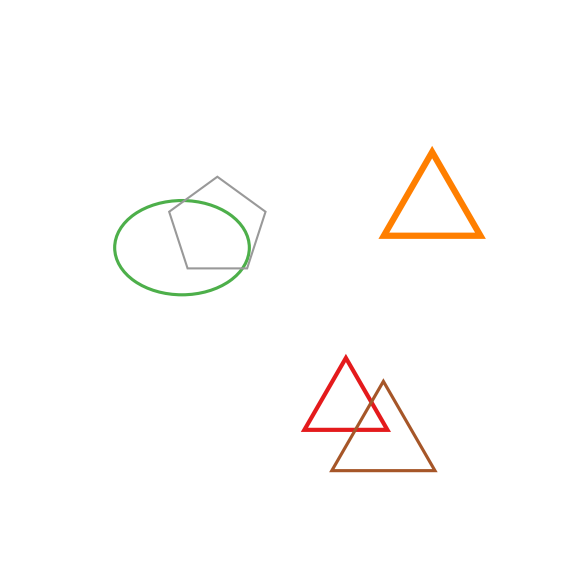[{"shape": "triangle", "thickness": 2, "radius": 0.41, "center": [0.599, 0.296]}, {"shape": "oval", "thickness": 1.5, "radius": 0.58, "center": [0.315, 0.57]}, {"shape": "triangle", "thickness": 3, "radius": 0.48, "center": [0.748, 0.639]}, {"shape": "triangle", "thickness": 1.5, "radius": 0.52, "center": [0.664, 0.236]}, {"shape": "pentagon", "thickness": 1, "radius": 0.44, "center": [0.376, 0.605]}]